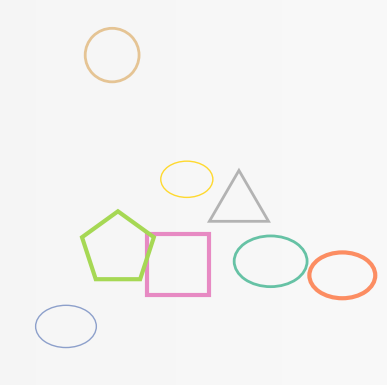[{"shape": "oval", "thickness": 2, "radius": 0.47, "center": [0.698, 0.321]}, {"shape": "oval", "thickness": 3, "radius": 0.43, "center": [0.883, 0.285]}, {"shape": "oval", "thickness": 1, "radius": 0.39, "center": [0.17, 0.152]}, {"shape": "square", "thickness": 3, "radius": 0.4, "center": [0.459, 0.313]}, {"shape": "pentagon", "thickness": 3, "radius": 0.49, "center": [0.304, 0.354]}, {"shape": "oval", "thickness": 1, "radius": 0.34, "center": [0.482, 0.534]}, {"shape": "circle", "thickness": 2, "radius": 0.35, "center": [0.289, 0.857]}, {"shape": "triangle", "thickness": 2, "radius": 0.44, "center": [0.617, 0.469]}]